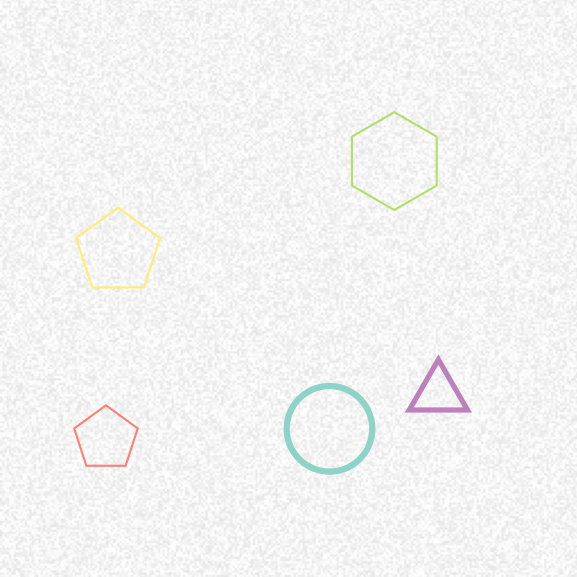[{"shape": "circle", "thickness": 3, "radius": 0.37, "center": [0.571, 0.257]}, {"shape": "pentagon", "thickness": 1, "radius": 0.29, "center": [0.184, 0.239]}, {"shape": "hexagon", "thickness": 1, "radius": 0.42, "center": [0.683, 0.72]}, {"shape": "triangle", "thickness": 2.5, "radius": 0.29, "center": [0.759, 0.318]}, {"shape": "pentagon", "thickness": 1, "radius": 0.38, "center": [0.204, 0.563]}]